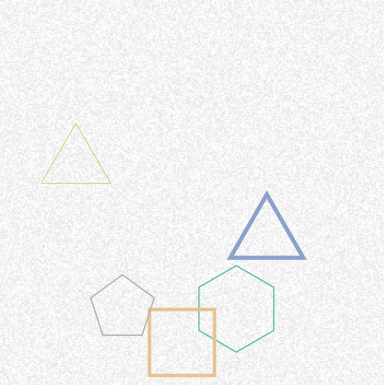[{"shape": "hexagon", "thickness": 1, "radius": 0.56, "center": [0.614, 0.198]}, {"shape": "triangle", "thickness": 3, "radius": 0.55, "center": [0.693, 0.385]}, {"shape": "triangle", "thickness": 0.5, "radius": 0.52, "center": [0.197, 0.576]}, {"shape": "square", "thickness": 2.5, "radius": 0.43, "center": [0.472, 0.111]}, {"shape": "pentagon", "thickness": 1, "radius": 0.43, "center": [0.318, 0.2]}]